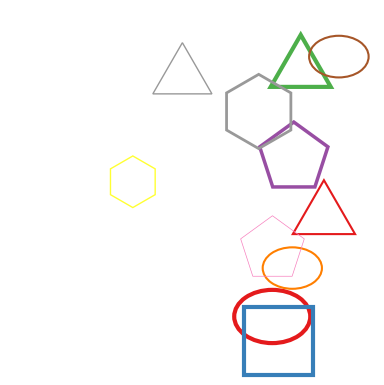[{"shape": "triangle", "thickness": 1.5, "radius": 0.47, "center": [0.841, 0.439]}, {"shape": "oval", "thickness": 3, "radius": 0.49, "center": [0.707, 0.178]}, {"shape": "square", "thickness": 3, "radius": 0.44, "center": [0.724, 0.115]}, {"shape": "triangle", "thickness": 3, "radius": 0.45, "center": [0.781, 0.819]}, {"shape": "pentagon", "thickness": 2.5, "radius": 0.47, "center": [0.763, 0.59]}, {"shape": "oval", "thickness": 1.5, "radius": 0.38, "center": [0.759, 0.304]}, {"shape": "hexagon", "thickness": 1, "radius": 0.34, "center": [0.345, 0.528]}, {"shape": "oval", "thickness": 1.5, "radius": 0.39, "center": [0.88, 0.853]}, {"shape": "pentagon", "thickness": 0.5, "radius": 0.43, "center": [0.708, 0.353]}, {"shape": "triangle", "thickness": 1, "radius": 0.44, "center": [0.474, 0.8]}, {"shape": "hexagon", "thickness": 2, "radius": 0.48, "center": [0.672, 0.71]}]